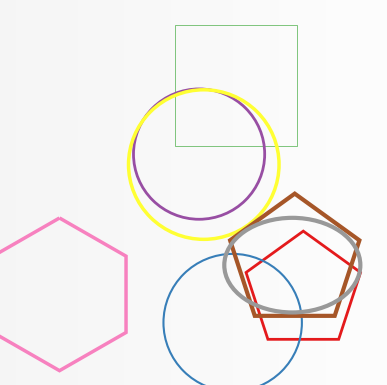[{"shape": "pentagon", "thickness": 2, "radius": 0.78, "center": [0.783, 0.244]}, {"shape": "circle", "thickness": 1.5, "radius": 0.89, "center": [0.6, 0.162]}, {"shape": "square", "thickness": 0.5, "radius": 0.79, "center": [0.609, 0.778]}, {"shape": "circle", "thickness": 2, "radius": 0.85, "center": [0.514, 0.6]}, {"shape": "circle", "thickness": 2.5, "radius": 0.97, "center": [0.526, 0.573]}, {"shape": "pentagon", "thickness": 3, "radius": 0.88, "center": [0.761, 0.322]}, {"shape": "hexagon", "thickness": 2.5, "radius": 0.99, "center": [0.154, 0.236]}, {"shape": "oval", "thickness": 3, "radius": 0.88, "center": [0.754, 0.311]}]